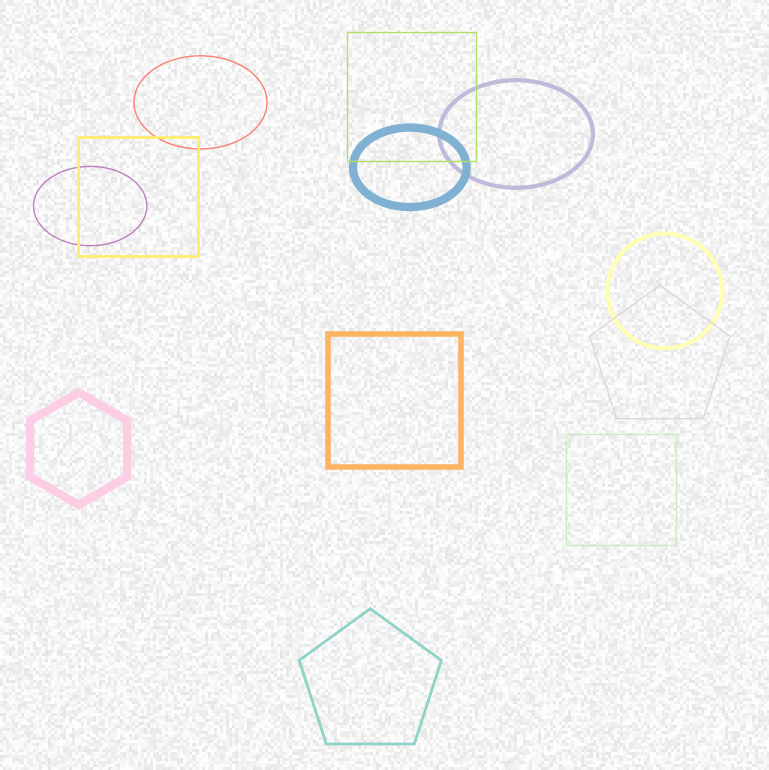[{"shape": "pentagon", "thickness": 1, "radius": 0.49, "center": [0.481, 0.112]}, {"shape": "circle", "thickness": 1.5, "radius": 0.37, "center": [0.864, 0.622]}, {"shape": "oval", "thickness": 1.5, "radius": 0.5, "center": [0.67, 0.826]}, {"shape": "oval", "thickness": 0.5, "radius": 0.43, "center": [0.26, 0.867]}, {"shape": "oval", "thickness": 3, "radius": 0.37, "center": [0.532, 0.783]}, {"shape": "square", "thickness": 2, "radius": 0.43, "center": [0.513, 0.48]}, {"shape": "square", "thickness": 0.5, "radius": 0.42, "center": [0.534, 0.874]}, {"shape": "hexagon", "thickness": 3, "radius": 0.36, "center": [0.102, 0.417]}, {"shape": "pentagon", "thickness": 0.5, "radius": 0.48, "center": [0.857, 0.534]}, {"shape": "oval", "thickness": 0.5, "radius": 0.37, "center": [0.117, 0.732]}, {"shape": "square", "thickness": 0.5, "radius": 0.36, "center": [0.806, 0.364]}, {"shape": "square", "thickness": 1, "radius": 0.39, "center": [0.179, 0.745]}]